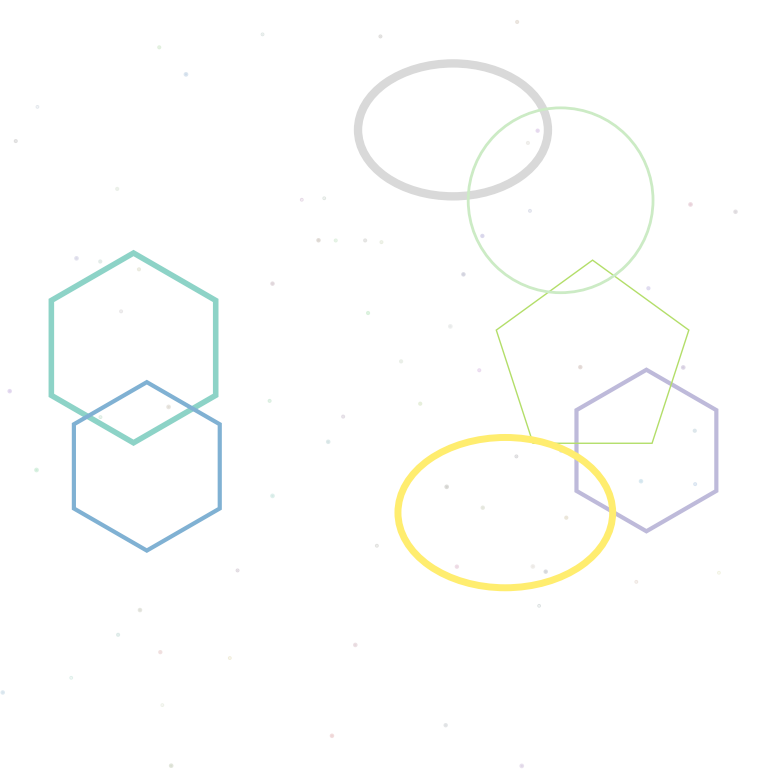[{"shape": "hexagon", "thickness": 2, "radius": 0.62, "center": [0.173, 0.548]}, {"shape": "hexagon", "thickness": 1.5, "radius": 0.52, "center": [0.839, 0.415]}, {"shape": "hexagon", "thickness": 1.5, "radius": 0.55, "center": [0.191, 0.394]}, {"shape": "pentagon", "thickness": 0.5, "radius": 0.66, "center": [0.77, 0.531]}, {"shape": "oval", "thickness": 3, "radius": 0.62, "center": [0.588, 0.831]}, {"shape": "circle", "thickness": 1, "radius": 0.6, "center": [0.728, 0.74]}, {"shape": "oval", "thickness": 2.5, "radius": 0.7, "center": [0.656, 0.334]}]